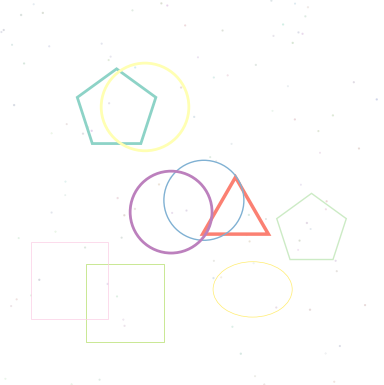[{"shape": "pentagon", "thickness": 2, "radius": 0.54, "center": [0.303, 0.714]}, {"shape": "circle", "thickness": 2, "radius": 0.57, "center": [0.377, 0.722]}, {"shape": "triangle", "thickness": 2.5, "radius": 0.49, "center": [0.612, 0.441]}, {"shape": "circle", "thickness": 1, "radius": 0.52, "center": [0.53, 0.48]}, {"shape": "square", "thickness": 0.5, "radius": 0.51, "center": [0.324, 0.212]}, {"shape": "square", "thickness": 0.5, "radius": 0.5, "center": [0.18, 0.271]}, {"shape": "circle", "thickness": 2, "radius": 0.53, "center": [0.444, 0.449]}, {"shape": "pentagon", "thickness": 1, "radius": 0.47, "center": [0.809, 0.403]}, {"shape": "oval", "thickness": 0.5, "radius": 0.51, "center": [0.656, 0.248]}]